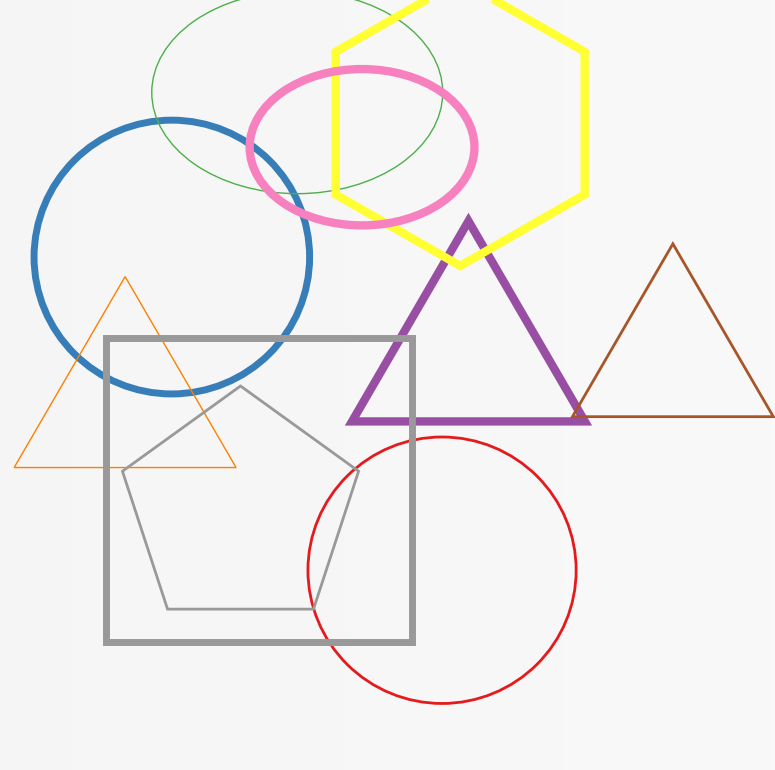[{"shape": "circle", "thickness": 1, "radius": 0.87, "center": [0.57, 0.259]}, {"shape": "circle", "thickness": 2.5, "radius": 0.89, "center": [0.222, 0.666]}, {"shape": "oval", "thickness": 0.5, "radius": 0.94, "center": [0.384, 0.88]}, {"shape": "triangle", "thickness": 3, "radius": 0.87, "center": [0.604, 0.539]}, {"shape": "triangle", "thickness": 0.5, "radius": 0.83, "center": [0.161, 0.475]}, {"shape": "hexagon", "thickness": 3, "radius": 0.93, "center": [0.594, 0.84]}, {"shape": "triangle", "thickness": 1, "radius": 0.75, "center": [0.868, 0.534]}, {"shape": "oval", "thickness": 3, "radius": 0.73, "center": [0.467, 0.809]}, {"shape": "pentagon", "thickness": 1, "radius": 0.8, "center": [0.31, 0.339]}, {"shape": "square", "thickness": 2.5, "radius": 0.99, "center": [0.334, 0.363]}]